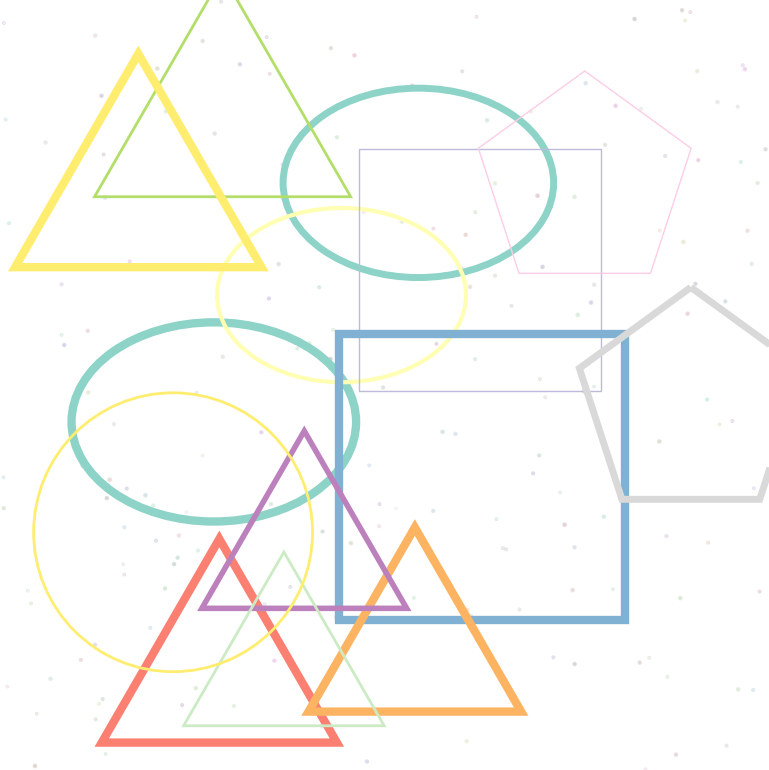[{"shape": "oval", "thickness": 3, "radius": 0.92, "center": [0.278, 0.452]}, {"shape": "oval", "thickness": 2.5, "radius": 0.88, "center": [0.543, 0.763]}, {"shape": "oval", "thickness": 1.5, "radius": 0.81, "center": [0.444, 0.617]}, {"shape": "square", "thickness": 0.5, "radius": 0.79, "center": [0.623, 0.649]}, {"shape": "triangle", "thickness": 3, "radius": 0.88, "center": [0.285, 0.124]}, {"shape": "square", "thickness": 3, "radius": 0.93, "center": [0.626, 0.381]}, {"shape": "triangle", "thickness": 3, "radius": 0.8, "center": [0.539, 0.156]}, {"shape": "triangle", "thickness": 1, "radius": 0.96, "center": [0.289, 0.841]}, {"shape": "pentagon", "thickness": 0.5, "radius": 0.73, "center": [0.759, 0.763]}, {"shape": "pentagon", "thickness": 2.5, "radius": 0.76, "center": [0.897, 0.475]}, {"shape": "triangle", "thickness": 2, "radius": 0.77, "center": [0.395, 0.287]}, {"shape": "triangle", "thickness": 1, "radius": 0.75, "center": [0.369, 0.133]}, {"shape": "circle", "thickness": 1, "radius": 0.91, "center": [0.225, 0.309]}, {"shape": "triangle", "thickness": 3, "radius": 0.92, "center": [0.18, 0.745]}]